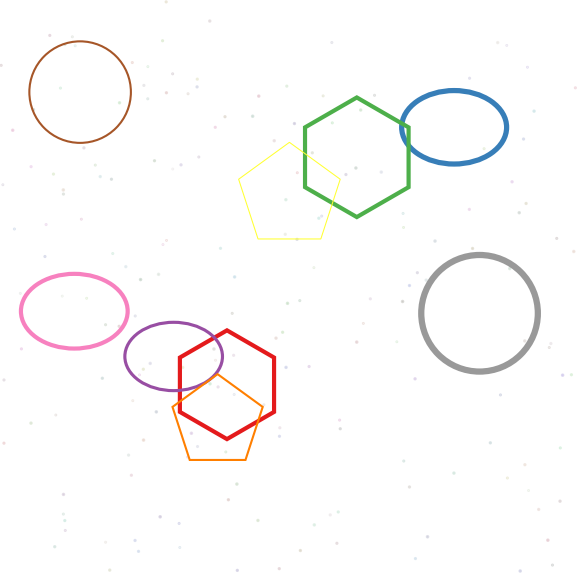[{"shape": "hexagon", "thickness": 2, "radius": 0.47, "center": [0.393, 0.333]}, {"shape": "oval", "thickness": 2.5, "radius": 0.45, "center": [0.786, 0.779]}, {"shape": "hexagon", "thickness": 2, "radius": 0.52, "center": [0.618, 0.727]}, {"shape": "oval", "thickness": 1.5, "radius": 0.42, "center": [0.301, 0.382]}, {"shape": "pentagon", "thickness": 1, "radius": 0.41, "center": [0.377, 0.269]}, {"shape": "pentagon", "thickness": 0.5, "radius": 0.46, "center": [0.501, 0.66]}, {"shape": "circle", "thickness": 1, "radius": 0.44, "center": [0.139, 0.84]}, {"shape": "oval", "thickness": 2, "radius": 0.46, "center": [0.129, 0.46]}, {"shape": "circle", "thickness": 3, "radius": 0.5, "center": [0.83, 0.457]}]